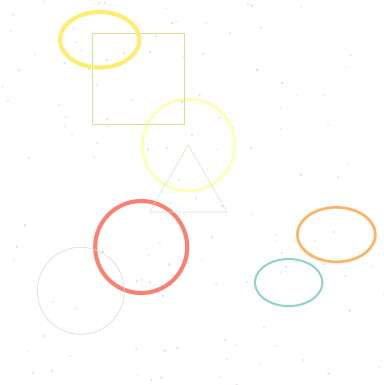[{"shape": "oval", "thickness": 1.5, "radius": 0.44, "center": [0.75, 0.266]}, {"shape": "circle", "thickness": 2, "radius": 0.6, "center": [0.49, 0.623]}, {"shape": "circle", "thickness": 3, "radius": 0.6, "center": [0.367, 0.358]}, {"shape": "oval", "thickness": 2, "radius": 0.51, "center": [0.874, 0.391]}, {"shape": "square", "thickness": 0.5, "radius": 0.59, "center": [0.359, 0.796]}, {"shape": "circle", "thickness": 0.5, "radius": 0.57, "center": [0.21, 0.245]}, {"shape": "triangle", "thickness": 0.5, "radius": 0.58, "center": [0.489, 0.507]}, {"shape": "oval", "thickness": 3, "radius": 0.51, "center": [0.259, 0.897]}]